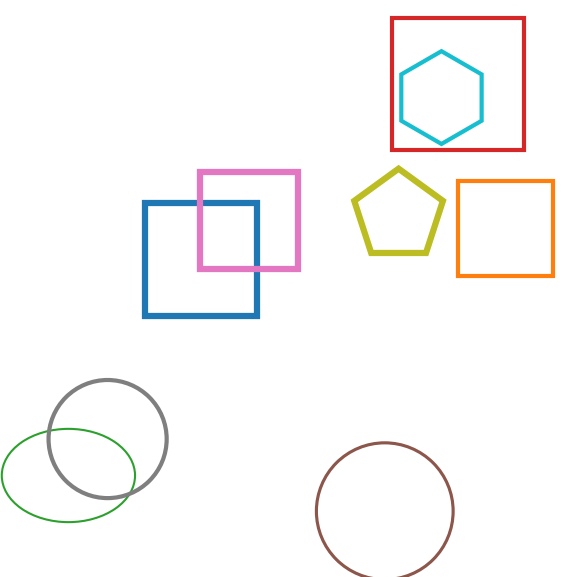[{"shape": "square", "thickness": 3, "radius": 0.49, "center": [0.348, 0.55]}, {"shape": "square", "thickness": 2, "radius": 0.41, "center": [0.875, 0.604]}, {"shape": "oval", "thickness": 1, "radius": 0.58, "center": [0.118, 0.176]}, {"shape": "square", "thickness": 2, "radius": 0.57, "center": [0.793, 0.854]}, {"shape": "circle", "thickness": 1.5, "radius": 0.59, "center": [0.666, 0.114]}, {"shape": "square", "thickness": 3, "radius": 0.42, "center": [0.431, 0.617]}, {"shape": "circle", "thickness": 2, "radius": 0.51, "center": [0.186, 0.239]}, {"shape": "pentagon", "thickness": 3, "radius": 0.4, "center": [0.69, 0.626]}, {"shape": "hexagon", "thickness": 2, "radius": 0.4, "center": [0.764, 0.83]}]